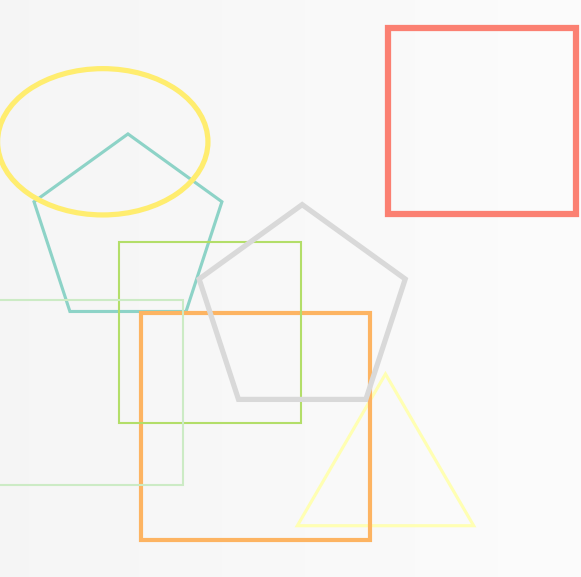[{"shape": "pentagon", "thickness": 1.5, "radius": 0.85, "center": [0.22, 0.597]}, {"shape": "triangle", "thickness": 1.5, "radius": 0.88, "center": [0.663, 0.176]}, {"shape": "square", "thickness": 3, "radius": 0.81, "center": [0.829, 0.79]}, {"shape": "square", "thickness": 2, "radius": 0.98, "center": [0.439, 0.261]}, {"shape": "square", "thickness": 1, "radius": 0.78, "center": [0.361, 0.423]}, {"shape": "pentagon", "thickness": 2.5, "radius": 0.93, "center": [0.52, 0.458]}, {"shape": "square", "thickness": 1, "radius": 0.8, "center": [0.154, 0.32]}, {"shape": "oval", "thickness": 2.5, "radius": 0.9, "center": [0.177, 0.754]}]